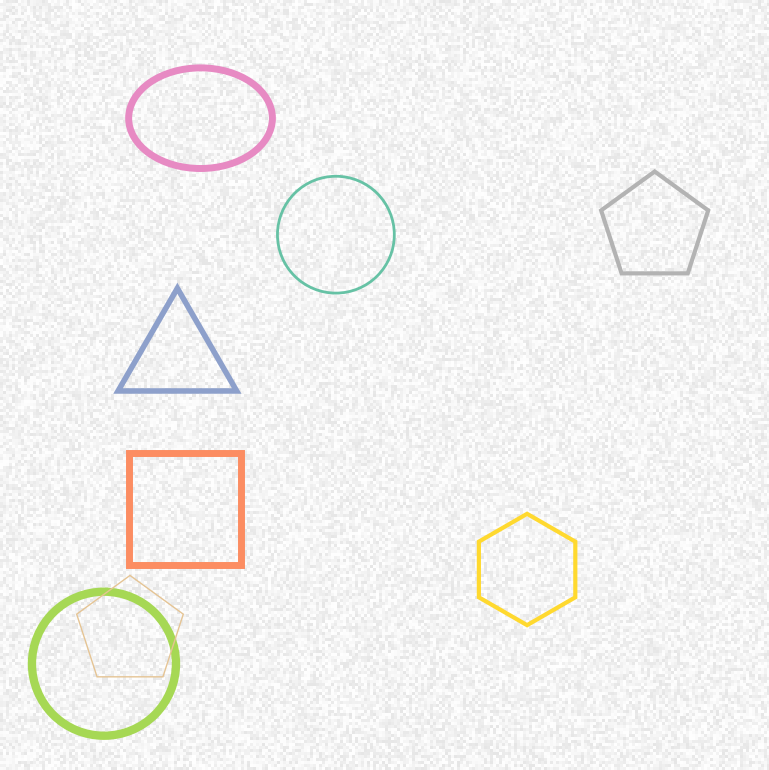[{"shape": "circle", "thickness": 1, "radius": 0.38, "center": [0.436, 0.695]}, {"shape": "square", "thickness": 2.5, "radius": 0.36, "center": [0.241, 0.339]}, {"shape": "triangle", "thickness": 2, "radius": 0.44, "center": [0.23, 0.537]}, {"shape": "oval", "thickness": 2.5, "radius": 0.47, "center": [0.26, 0.846]}, {"shape": "circle", "thickness": 3, "radius": 0.47, "center": [0.135, 0.138]}, {"shape": "hexagon", "thickness": 1.5, "radius": 0.36, "center": [0.685, 0.26]}, {"shape": "pentagon", "thickness": 0.5, "radius": 0.36, "center": [0.169, 0.18]}, {"shape": "pentagon", "thickness": 1.5, "radius": 0.37, "center": [0.85, 0.704]}]